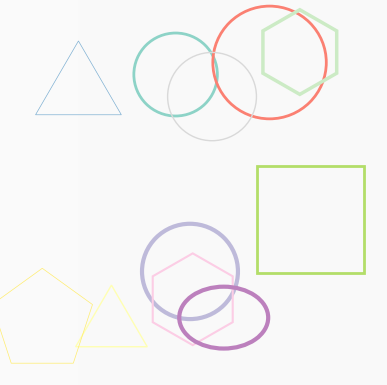[{"shape": "circle", "thickness": 2, "radius": 0.54, "center": [0.453, 0.806]}, {"shape": "triangle", "thickness": 1, "radius": 0.53, "center": [0.288, 0.153]}, {"shape": "circle", "thickness": 3, "radius": 0.62, "center": [0.49, 0.295]}, {"shape": "circle", "thickness": 2, "radius": 0.73, "center": [0.696, 0.838]}, {"shape": "triangle", "thickness": 0.5, "radius": 0.64, "center": [0.202, 0.766]}, {"shape": "square", "thickness": 2, "radius": 0.69, "center": [0.801, 0.43]}, {"shape": "hexagon", "thickness": 1.5, "radius": 0.6, "center": [0.497, 0.223]}, {"shape": "circle", "thickness": 1, "radius": 0.57, "center": [0.547, 0.749]}, {"shape": "oval", "thickness": 3, "radius": 0.57, "center": [0.577, 0.175]}, {"shape": "hexagon", "thickness": 2.5, "radius": 0.55, "center": [0.774, 0.865]}, {"shape": "pentagon", "thickness": 0.5, "radius": 0.68, "center": [0.109, 0.167]}]